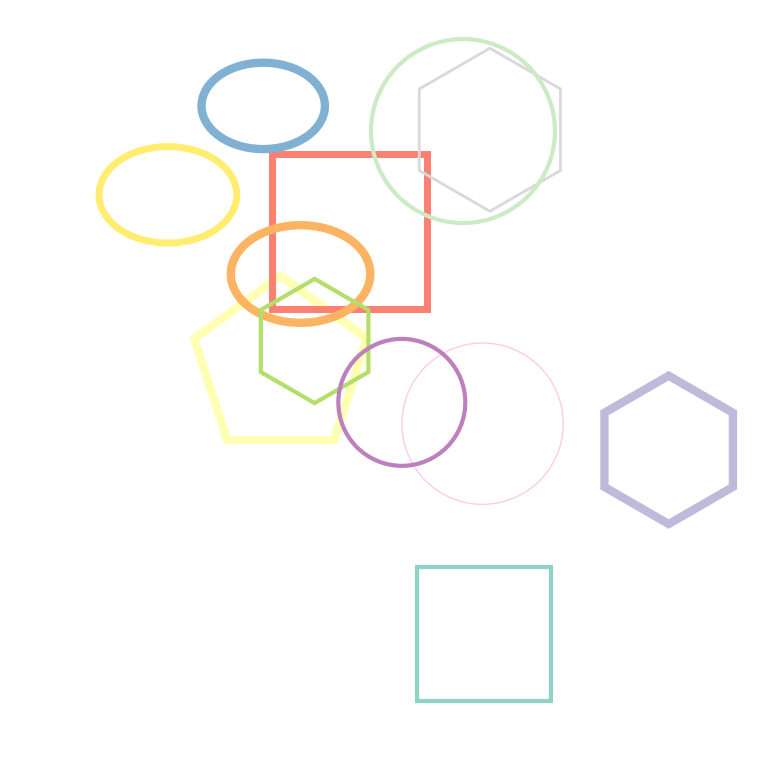[{"shape": "square", "thickness": 1.5, "radius": 0.44, "center": [0.628, 0.177]}, {"shape": "pentagon", "thickness": 3, "radius": 0.59, "center": [0.364, 0.524]}, {"shape": "hexagon", "thickness": 3, "radius": 0.48, "center": [0.868, 0.416]}, {"shape": "square", "thickness": 2.5, "radius": 0.5, "center": [0.454, 0.699]}, {"shape": "oval", "thickness": 3, "radius": 0.4, "center": [0.342, 0.862]}, {"shape": "oval", "thickness": 3, "radius": 0.45, "center": [0.39, 0.644]}, {"shape": "hexagon", "thickness": 1.5, "radius": 0.4, "center": [0.409, 0.557]}, {"shape": "circle", "thickness": 0.5, "radius": 0.52, "center": [0.627, 0.45]}, {"shape": "hexagon", "thickness": 1, "radius": 0.53, "center": [0.636, 0.832]}, {"shape": "circle", "thickness": 1.5, "radius": 0.41, "center": [0.522, 0.477]}, {"shape": "circle", "thickness": 1.5, "radius": 0.6, "center": [0.601, 0.83]}, {"shape": "oval", "thickness": 2.5, "radius": 0.45, "center": [0.218, 0.747]}]